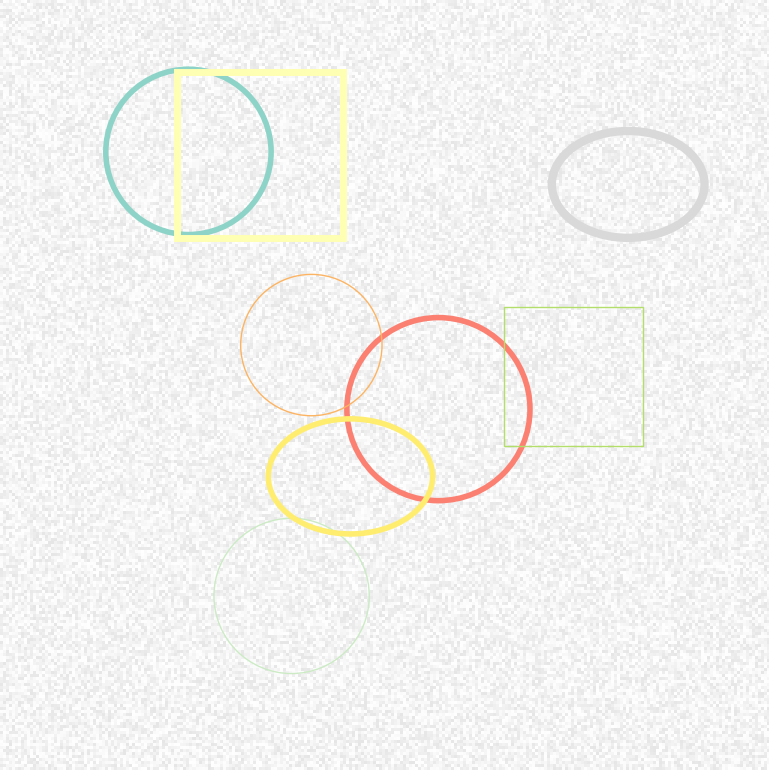[{"shape": "circle", "thickness": 2, "radius": 0.54, "center": [0.245, 0.803]}, {"shape": "square", "thickness": 2.5, "radius": 0.54, "center": [0.338, 0.799]}, {"shape": "circle", "thickness": 2, "radius": 0.59, "center": [0.569, 0.469]}, {"shape": "circle", "thickness": 0.5, "radius": 0.46, "center": [0.404, 0.552]}, {"shape": "square", "thickness": 0.5, "radius": 0.45, "center": [0.744, 0.511]}, {"shape": "oval", "thickness": 3, "radius": 0.5, "center": [0.816, 0.761]}, {"shape": "circle", "thickness": 0.5, "radius": 0.5, "center": [0.379, 0.226]}, {"shape": "oval", "thickness": 2, "radius": 0.53, "center": [0.455, 0.381]}]